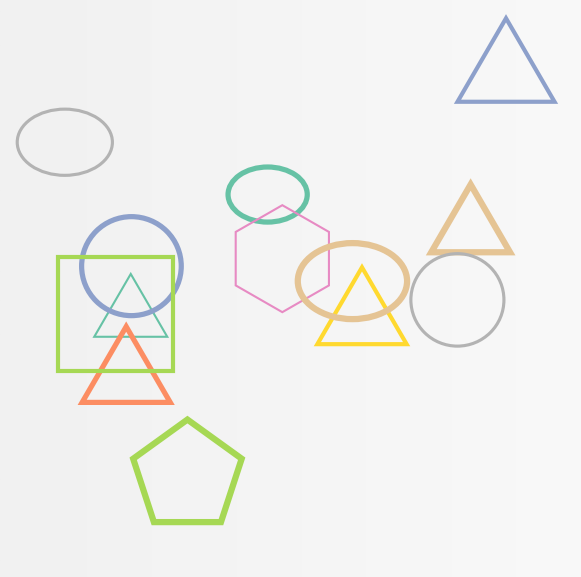[{"shape": "triangle", "thickness": 1, "radius": 0.36, "center": [0.225, 0.452]}, {"shape": "oval", "thickness": 2.5, "radius": 0.34, "center": [0.46, 0.662]}, {"shape": "triangle", "thickness": 2.5, "radius": 0.44, "center": [0.217, 0.346]}, {"shape": "circle", "thickness": 2.5, "radius": 0.43, "center": [0.226, 0.538]}, {"shape": "triangle", "thickness": 2, "radius": 0.48, "center": [0.871, 0.871]}, {"shape": "hexagon", "thickness": 1, "radius": 0.46, "center": [0.486, 0.551]}, {"shape": "square", "thickness": 2, "radius": 0.49, "center": [0.198, 0.456]}, {"shape": "pentagon", "thickness": 3, "radius": 0.49, "center": [0.322, 0.174]}, {"shape": "triangle", "thickness": 2, "radius": 0.44, "center": [0.623, 0.448]}, {"shape": "oval", "thickness": 3, "radius": 0.47, "center": [0.606, 0.512]}, {"shape": "triangle", "thickness": 3, "radius": 0.39, "center": [0.81, 0.601]}, {"shape": "oval", "thickness": 1.5, "radius": 0.41, "center": [0.112, 0.753]}, {"shape": "circle", "thickness": 1.5, "radius": 0.4, "center": [0.787, 0.48]}]